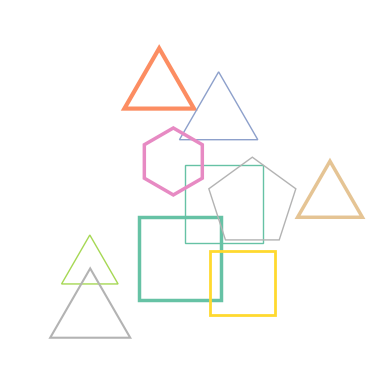[{"shape": "square", "thickness": 2.5, "radius": 0.54, "center": [0.468, 0.328]}, {"shape": "square", "thickness": 1, "radius": 0.51, "center": [0.582, 0.47]}, {"shape": "triangle", "thickness": 3, "radius": 0.52, "center": [0.413, 0.77]}, {"shape": "triangle", "thickness": 1, "radius": 0.59, "center": [0.568, 0.696]}, {"shape": "hexagon", "thickness": 2.5, "radius": 0.43, "center": [0.45, 0.581]}, {"shape": "triangle", "thickness": 1, "radius": 0.42, "center": [0.233, 0.305]}, {"shape": "square", "thickness": 2, "radius": 0.42, "center": [0.63, 0.265]}, {"shape": "triangle", "thickness": 2.5, "radius": 0.49, "center": [0.857, 0.484]}, {"shape": "pentagon", "thickness": 1, "radius": 0.59, "center": [0.655, 0.473]}, {"shape": "triangle", "thickness": 1.5, "radius": 0.6, "center": [0.234, 0.183]}]